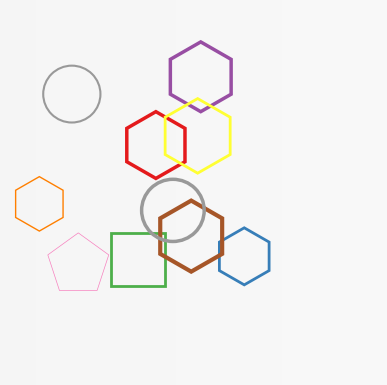[{"shape": "hexagon", "thickness": 2.5, "radius": 0.43, "center": [0.402, 0.623]}, {"shape": "hexagon", "thickness": 2, "radius": 0.37, "center": [0.63, 0.334]}, {"shape": "square", "thickness": 2, "radius": 0.35, "center": [0.357, 0.326]}, {"shape": "hexagon", "thickness": 2.5, "radius": 0.45, "center": [0.518, 0.801]}, {"shape": "hexagon", "thickness": 1, "radius": 0.35, "center": [0.102, 0.471]}, {"shape": "hexagon", "thickness": 2, "radius": 0.48, "center": [0.51, 0.647]}, {"shape": "hexagon", "thickness": 3, "radius": 0.46, "center": [0.493, 0.387]}, {"shape": "pentagon", "thickness": 0.5, "radius": 0.41, "center": [0.202, 0.312]}, {"shape": "circle", "thickness": 2.5, "radius": 0.4, "center": [0.446, 0.454]}, {"shape": "circle", "thickness": 1.5, "radius": 0.37, "center": [0.185, 0.756]}]